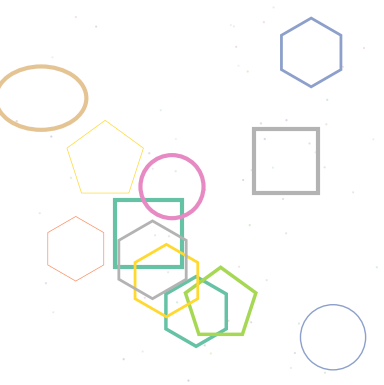[{"shape": "hexagon", "thickness": 2.5, "radius": 0.45, "center": [0.509, 0.191]}, {"shape": "square", "thickness": 3, "radius": 0.43, "center": [0.385, 0.393]}, {"shape": "hexagon", "thickness": 0.5, "radius": 0.42, "center": [0.197, 0.354]}, {"shape": "hexagon", "thickness": 2, "radius": 0.45, "center": [0.808, 0.864]}, {"shape": "circle", "thickness": 1, "radius": 0.42, "center": [0.865, 0.124]}, {"shape": "circle", "thickness": 3, "radius": 0.41, "center": [0.447, 0.515]}, {"shape": "pentagon", "thickness": 2.5, "radius": 0.48, "center": [0.573, 0.209]}, {"shape": "hexagon", "thickness": 2, "radius": 0.47, "center": [0.432, 0.271]}, {"shape": "pentagon", "thickness": 0.5, "radius": 0.52, "center": [0.273, 0.583]}, {"shape": "oval", "thickness": 3, "radius": 0.59, "center": [0.107, 0.745]}, {"shape": "square", "thickness": 3, "radius": 0.42, "center": [0.742, 0.582]}, {"shape": "hexagon", "thickness": 2, "radius": 0.51, "center": [0.396, 0.325]}]